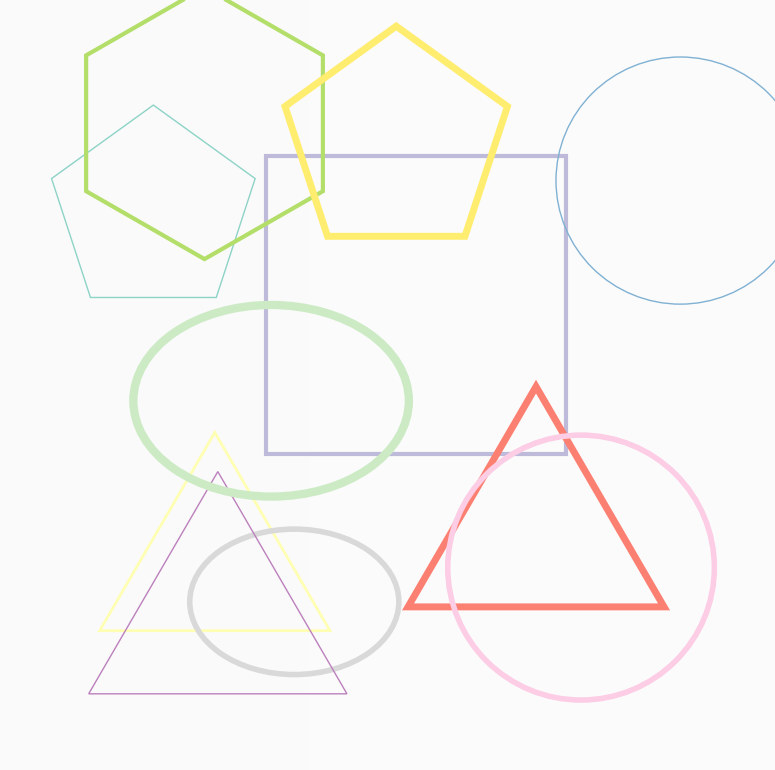[{"shape": "pentagon", "thickness": 0.5, "radius": 0.69, "center": [0.198, 0.725]}, {"shape": "triangle", "thickness": 1, "radius": 0.86, "center": [0.277, 0.267]}, {"shape": "square", "thickness": 1.5, "radius": 0.97, "center": [0.537, 0.604]}, {"shape": "triangle", "thickness": 2.5, "radius": 0.95, "center": [0.692, 0.307]}, {"shape": "circle", "thickness": 0.5, "radius": 0.8, "center": [0.878, 0.765]}, {"shape": "hexagon", "thickness": 1.5, "radius": 0.88, "center": [0.264, 0.84]}, {"shape": "circle", "thickness": 2, "radius": 0.86, "center": [0.75, 0.263]}, {"shape": "oval", "thickness": 2, "radius": 0.67, "center": [0.38, 0.218]}, {"shape": "triangle", "thickness": 0.5, "radius": 0.96, "center": [0.281, 0.195]}, {"shape": "oval", "thickness": 3, "radius": 0.89, "center": [0.35, 0.48]}, {"shape": "pentagon", "thickness": 2.5, "radius": 0.75, "center": [0.511, 0.815]}]